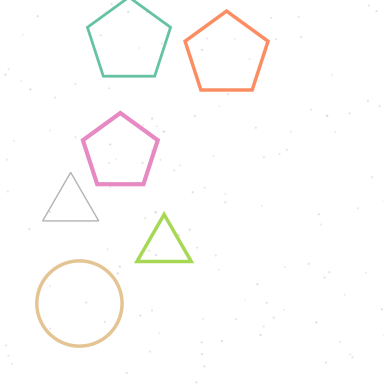[{"shape": "pentagon", "thickness": 2, "radius": 0.57, "center": [0.335, 0.894]}, {"shape": "pentagon", "thickness": 2.5, "radius": 0.57, "center": [0.588, 0.858]}, {"shape": "pentagon", "thickness": 3, "radius": 0.51, "center": [0.313, 0.604]}, {"shape": "triangle", "thickness": 2.5, "radius": 0.41, "center": [0.426, 0.361]}, {"shape": "circle", "thickness": 2.5, "radius": 0.55, "center": [0.206, 0.212]}, {"shape": "triangle", "thickness": 1, "radius": 0.42, "center": [0.184, 0.468]}]